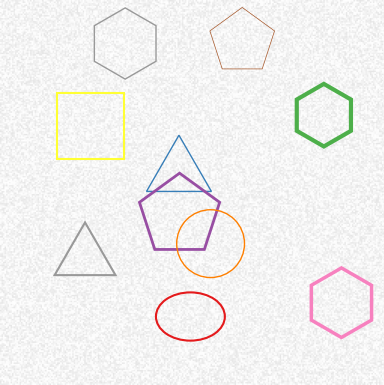[{"shape": "oval", "thickness": 1.5, "radius": 0.45, "center": [0.495, 0.178]}, {"shape": "triangle", "thickness": 1, "radius": 0.49, "center": [0.465, 0.551]}, {"shape": "hexagon", "thickness": 3, "radius": 0.41, "center": [0.841, 0.701]}, {"shape": "pentagon", "thickness": 2, "radius": 0.55, "center": [0.466, 0.441]}, {"shape": "circle", "thickness": 1, "radius": 0.44, "center": [0.547, 0.367]}, {"shape": "square", "thickness": 1.5, "radius": 0.43, "center": [0.236, 0.673]}, {"shape": "pentagon", "thickness": 0.5, "radius": 0.44, "center": [0.629, 0.892]}, {"shape": "hexagon", "thickness": 2.5, "radius": 0.45, "center": [0.887, 0.214]}, {"shape": "triangle", "thickness": 1.5, "radius": 0.46, "center": [0.221, 0.331]}, {"shape": "hexagon", "thickness": 1, "radius": 0.46, "center": [0.325, 0.887]}]